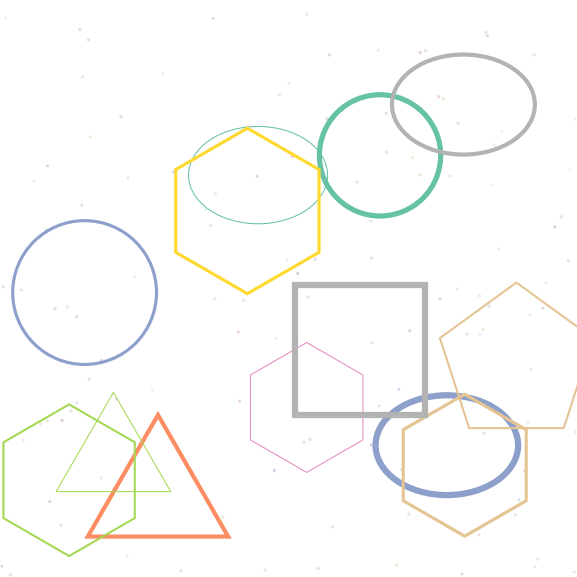[{"shape": "oval", "thickness": 0.5, "radius": 0.6, "center": [0.447, 0.696]}, {"shape": "circle", "thickness": 2.5, "radius": 0.52, "center": [0.658, 0.73]}, {"shape": "triangle", "thickness": 2, "radius": 0.7, "center": [0.274, 0.14]}, {"shape": "oval", "thickness": 3, "radius": 0.62, "center": [0.774, 0.228]}, {"shape": "circle", "thickness": 1.5, "radius": 0.62, "center": [0.146, 0.493]}, {"shape": "hexagon", "thickness": 0.5, "radius": 0.56, "center": [0.531, 0.294]}, {"shape": "hexagon", "thickness": 1, "radius": 0.66, "center": [0.12, 0.168]}, {"shape": "triangle", "thickness": 0.5, "radius": 0.57, "center": [0.196, 0.205]}, {"shape": "hexagon", "thickness": 1.5, "radius": 0.72, "center": [0.428, 0.634]}, {"shape": "hexagon", "thickness": 1.5, "radius": 0.61, "center": [0.805, 0.194]}, {"shape": "pentagon", "thickness": 1, "radius": 0.7, "center": [0.894, 0.371]}, {"shape": "square", "thickness": 3, "radius": 0.56, "center": [0.623, 0.394]}, {"shape": "oval", "thickness": 2, "radius": 0.62, "center": [0.802, 0.818]}]